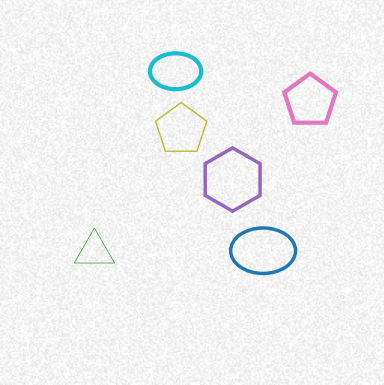[{"shape": "oval", "thickness": 2.5, "radius": 0.42, "center": [0.683, 0.349]}, {"shape": "triangle", "thickness": 0.5, "radius": 0.3, "center": [0.245, 0.347]}, {"shape": "hexagon", "thickness": 2.5, "radius": 0.41, "center": [0.604, 0.534]}, {"shape": "pentagon", "thickness": 3, "radius": 0.35, "center": [0.806, 0.738]}, {"shape": "pentagon", "thickness": 1, "radius": 0.35, "center": [0.471, 0.664]}, {"shape": "oval", "thickness": 3, "radius": 0.33, "center": [0.456, 0.815]}]